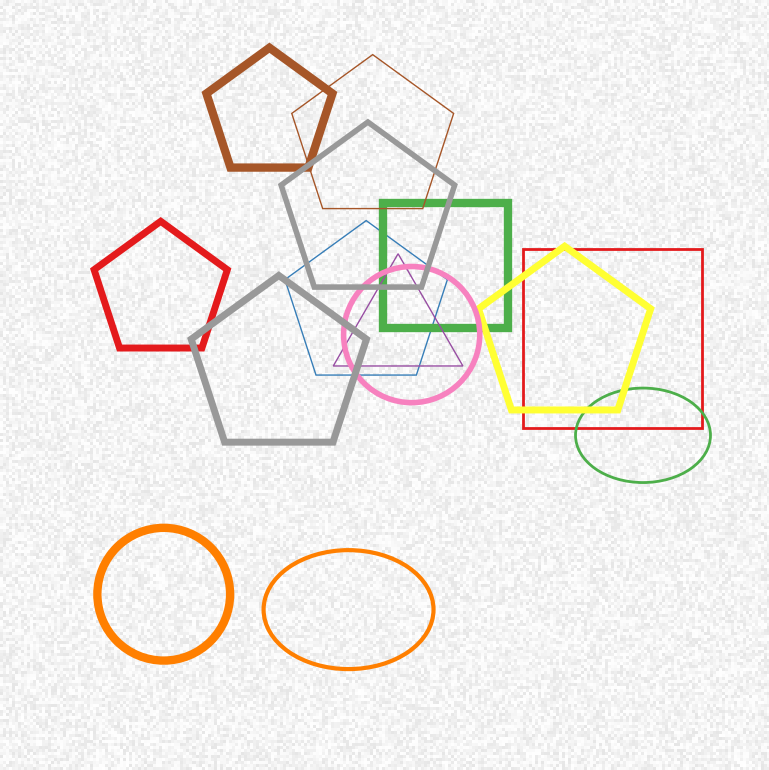[{"shape": "square", "thickness": 1, "radius": 0.58, "center": [0.796, 0.56]}, {"shape": "pentagon", "thickness": 2.5, "radius": 0.45, "center": [0.209, 0.622]}, {"shape": "pentagon", "thickness": 0.5, "radius": 0.55, "center": [0.476, 0.603]}, {"shape": "square", "thickness": 3, "radius": 0.41, "center": [0.579, 0.655]}, {"shape": "oval", "thickness": 1, "radius": 0.44, "center": [0.835, 0.435]}, {"shape": "triangle", "thickness": 0.5, "radius": 0.49, "center": [0.517, 0.573]}, {"shape": "oval", "thickness": 1.5, "radius": 0.55, "center": [0.453, 0.208]}, {"shape": "circle", "thickness": 3, "radius": 0.43, "center": [0.213, 0.228]}, {"shape": "pentagon", "thickness": 2.5, "radius": 0.59, "center": [0.733, 0.563]}, {"shape": "pentagon", "thickness": 3, "radius": 0.43, "center": [0.35, 0.852]}, {"shape": "pentagon", "thickness": 0.5, "radius": 0.55, "center": [0.484, 0.819]}, {"shape": "circle", "thickness": 2, "radius": 0.44, "center": [0.535, 0.565]}, {"shape": "pentagon", "thickness": 2, "radius": 0.59, "center": [0.478, 0.723]}, {"shape": "pentagon", "thickness": 2.5, "radius": 0.6, "center": [0.362, 0.523]}]